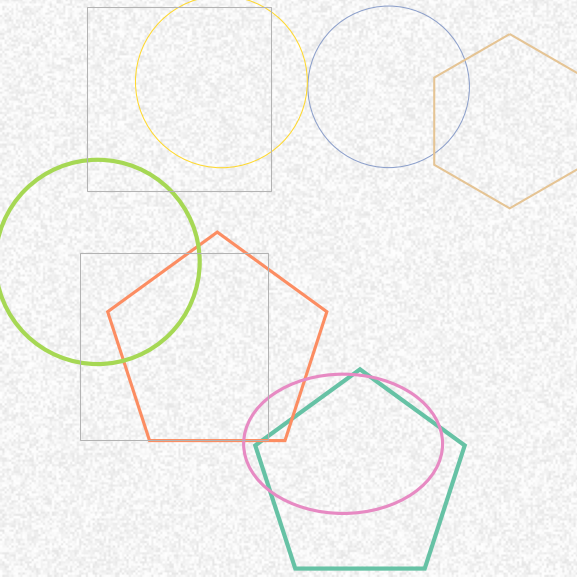[{"shape": "pentagon", "thickness": 2, "radius": 0.95, "center": [0.623, 0.169]}, {"shape": "pentagon", "thickness": 1.5, "radius": 1.0, "center": [0.376, 0.398]}, {"shape": "circle", "thickness": 0.5, "radius": 0.7, "center": [0.673, 0.849]}, {"shape": "oval", "thickness": 1.5, "radius": 0.86, "center": [0.594, 0.231]}, {"shape": "circle", "thickness": 2, "radius": 0.88, "center": [0.169, 0.546]}, {"shape": "circle", "thickness": 0.5, "radius": 0.74, "center": [0.383, 0.857]}, {"shape": "hexagon", "thickness": 1, "radius": 0.75, "center": [0.883, 0.789]}, {"shape": "square", "thickness": 0.5, "radius": 0.8, "center": [0.31, 0.828]}, {"shape": "square", "thickness": 0.5, "radius": 0.81, "center": [0.302, 0.399]}]